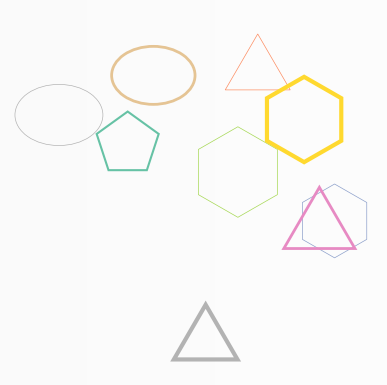[{"shape": "pentagon", "thickness": 1.5, "radius": 0.42, "center": [0.33, 0.626]}, {"shape": "triangle", "thickness": 0.5, "radius": 0.48, "center": [0.665, 0.815]}, {"shape": "hexagon", "thickness": 0.5, "radius": 0.48, "center": [0.863, 0.426]}, {"shape": "triangle", "thickness": 2, "radius": 0.53, "center": [0.824, 0.407]}, {"shape": "hexagon", "thickness": 0.5, "radius": 0.59, "center": [0.614, 0.553]}, {"shape": "hexagon", "thickness": 3, "radius": 0.55, "center": [0.785, 0.69]}, {"shape": "oval", "thickness": 2, "radius": 0.54, "center": [0.396, 0.804]}, {"shape": "oval", "thickness": 0.5, "radius": 0.57, "center": [0.152, 0.701]}, {"shape": "triangle", "thickness": 3, "radius": 0.47, "center": [0.531, 0.114]}]